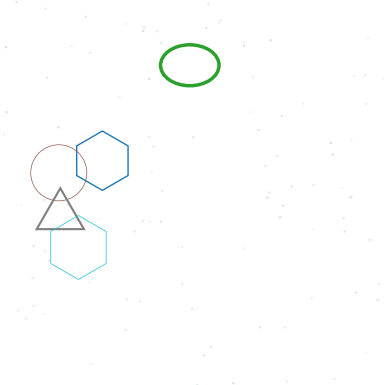[{"shape": "hexagon", "thickness": 1, "radius": 0.39, "center": [0.266, 0.583]}, {"shape": "oval", "thickness": 2.5, "radius": 0.38, "center": [0.493, 0.83]}, {"shape": "circle", "thickness": 0.5, "radius": 0.36, "center": [0.153, 0.551]}, {"shape": "triangle", "thickness": 1.5, "radius": 0.35, "center": [0.157, 0.44]}, {"shape": "hexagon", "thickness": 0.5, "radius": 0.42, "center": [0.204, 0.357]}]